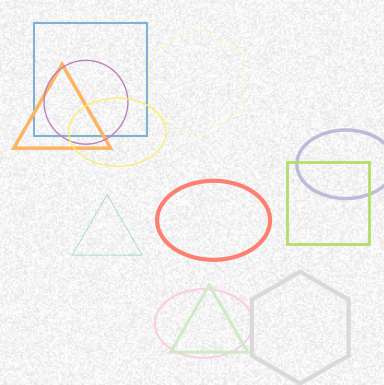[{"shape": "triangle", "thickness": 0.5, "radius": 0.52, "center": [0.278, 0.39]}, {"shape": "hexagon", "thickness": 0.5, "radius": 0.72, "center": [0.51, 0.787]}, {"shape": "oval", "thickness": 2.5, "radius": 0.64, "center": [0.898, 0.573]}, {"shape": "oval", "thickness": 3, "radius": 0.73, "center": [0.555, 0.428]}, {"shape": "square", "thickness": 1.5, "radius": 0.73, "center": [0.235, 0.794]}, {"shape": "triangle", "thickness": 2.5, "radius": 0.73, "center": [0.161, 0.688]}, {"shape": "square", "thickness": 2, "radius": 0.53, "center": [0.852, 0.472]}, {"shape": "oval", "thickness": 1.5, "radius": 0.64, "center": [0.53, 0.16]}, {"shape": "hexagon", "thickness": 3, "radius": 0.73, "center": [0.78, 0.149]}, {"shape": "circle", "thickness": 1, "radius": 0.54, "center": [0.223, 0.734]}, {"shape": "triangle", "thickness": 2, "radius": 0.58, "center": [0.544, 0.143]}, {"shape": "oval", "thickness": 1, "radius": 0.63, "center": [0.305, 0.657]}]